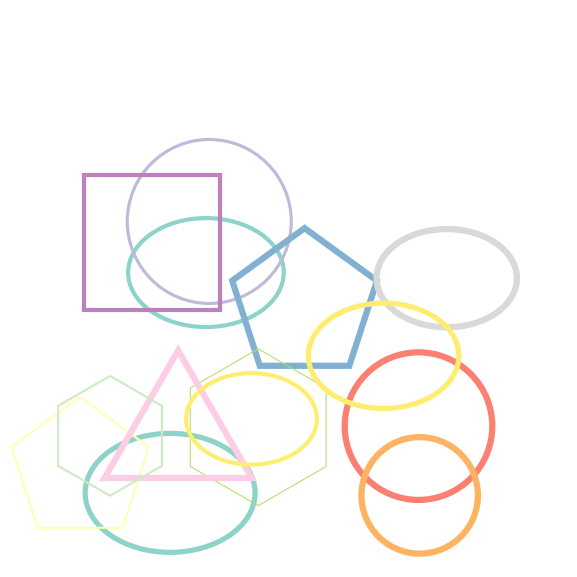[{"shape": "oval", "thickness": 2, "radius": 0.67, "center": [0.357, 0.527]}, {"shape": "oval", "thickness": 2.5, "radius": 0.74, "center": [0.295, 0.146]}, {"shape": "pentagon", "thickness": 1, "radius": 0.63, "center": [0.139, 0.186]}, {"shape": "circle", "thickness": 1.5, "radius": 0.71, "center": [0.362, 0.616]}, {"shape": "circle", "thickness": 3, "radius": 0.64, "center": [0.725, 0.261]}, {"shape": "pentagon", "thickness": 3, "radius": 0.66, "center": [0.527, 0.472]}, {"shape": "circle", "thickness": 3, "radius": 0.5, "center": [0.727, 0.141]}, {"shape": "hexagon", "thickness": 0.5, "radius": 0.68, "center": [0.447, 0.259]}, {"shape": "triangle", "thickness": 3, "radius": 0.74, "center": [0.309, 0.245]}, {"shape": "oval", "thickness": 3, "radius": 0.61, "center": [0.774, 0.517]}, {"shape": "square", "thickness": 2, "radius": 0.59, "center": [0.263, 0.579]}, {"shape": "hexagon", "thickness": 1, "radius": 0.52, "center": [0.191, 0.244]}, {"shape": "oval", "thickness": 2.5, "radius": 0.65, "center": [0.664, 0.383]}, {"shape": "oval", "thickness": 2, "radius": 0.57, "center": [0.436, 0.274]}]